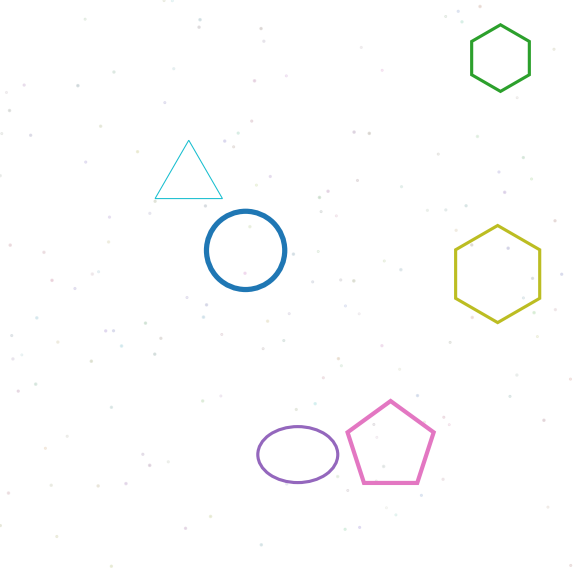[{"shape": "circle", "thickness": 2.5, "radius": 0.34, "center": [0.425, 0.566]}, {"shape": "hexagon", "thickness": 1.5, "radius": 0.29, "center": [0.867, 0.899]}, {"shape": "oval", "thickness": 1.5, "radius": 0.35, "center": [0.516, 0.212]}, {"shape": "pentagon", "thickness": 2, "radius": 0.39, "center": [0.676, 0.226]}, {"shape": "hexagon", "thickness": 1.5, "radius": 0.42, "center": [0.862, 0.525]}, {"shape": "triangle", "thickness": 0.5, "radius": 0.34, "center": [0.327, 0.689]}]